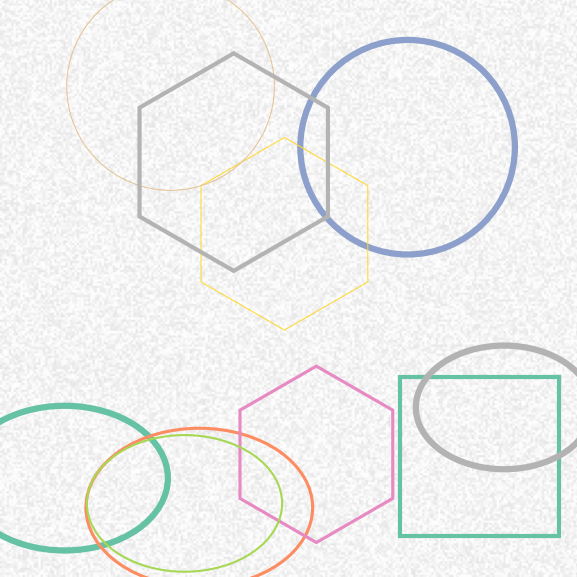[{"shape": "oval", "thickness": 3, "radius": 0.89, "center": [0.112, 0.171]}, {"shape": "square", "thickness": 2, "radius": 0.69, "center": [0.831, 0.209]}, {"shape": "oval", "thickness": 1.5, "radius": 0.98, "center": [0.345, 0.12]}, {"shape": "circle", "thickness": 3, "radius": 0.93, "center": [0.706, 0.744]}, {"shape": "hexagon", "thickness": 1.5, "radius": 0.76, "center": [0.548, 0.212]}, {"shape": "oval", "thickness": 1, "radius": 0.85, "center": [0.319, 0.127]}, {"shape": "hexagon", "thickness": 0.5, "radius": 0.83, "center": [0.492, 0.594]}, {"shape": "circle", "thickness": 0.5, "radius": 0.9, "center": [0.295, 0.849]}, {"shape": "oval", "thickness": 3, "radius": 0.76, "center": [0.873, 0.294]}, {"shape": "hexagon", "thickness": 2, "radius": 0.94, "center": [0.405, 0.718]}]